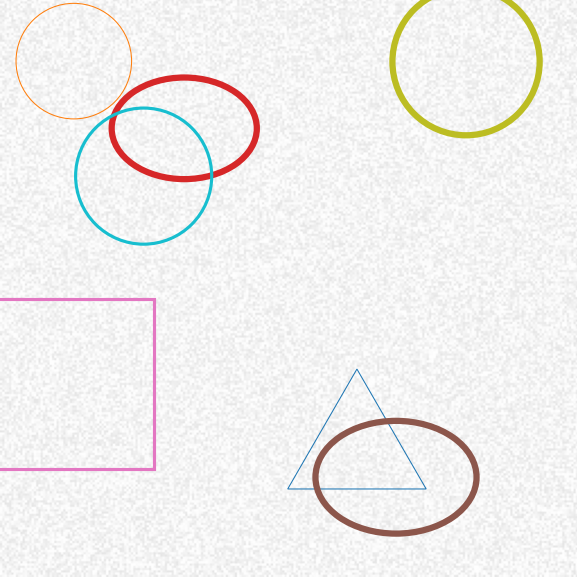[{"shape": "triangle", "thickness": 0.5, "radius": 0.69, "center": [0.618, 0.222]}, {"shape": "circle", "thickness": 0.5, "radius": 0.5, "center": [0.128, 0.893]}, {"shape": "oval", "thickness": 3, "radius": 0.63, "center": [0.319, 0.777]}, {"shape": "oval", "thickness": 3, "radius": 0.7, "center": [0.686, 0.173]}, {"shape": "square", "thickness": 1.5, "radius": 0.74, "center": [0.12, 0.334]}, {"shape": "circle", "thickness": 3, "radius": 0.64, "center": [0.807, 0.892]}, {"shape": "circle", "thickness": 1.5, "radius": 0.59, "center": [0.249, 0.694]}]